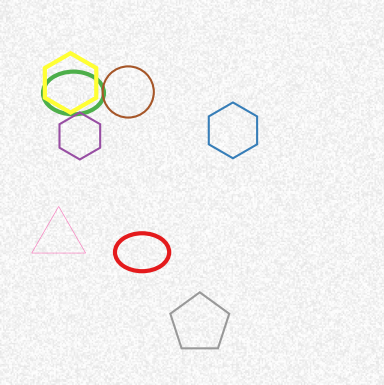[{"shape": "oval", "thickness": 3, "radius": 0.35, "center": [0.369, 0.345]}, {"shape": "hexagon", "thickness": 1.5, "radius": 0.36, "center": [0.605, 0.661]}, {"shape": "oval", "thickness": 3, "radius": 0.4, "center": [0.191, 0.758]}, {"shape": "hexagon", "thickness": 1.5, "radius": 0.3, "center": [0.207, 0.647]}, {"shape": "hexagon", "thickness": 3, "radius": 0.39, "center": [0.183, 0.785]}, {"shape": "circle", "thickness": 1.5, "radius": 0.33, "center": [0.333, 0.761]}, {"shape": "triangle", "thickness": 0.5, "radius": 0.4, "center": [0.152, 0.383]}, {"shape": "pentagon", "thickness": 1.5, "radius": 0.4, "center": [0.519, 0.16]}]